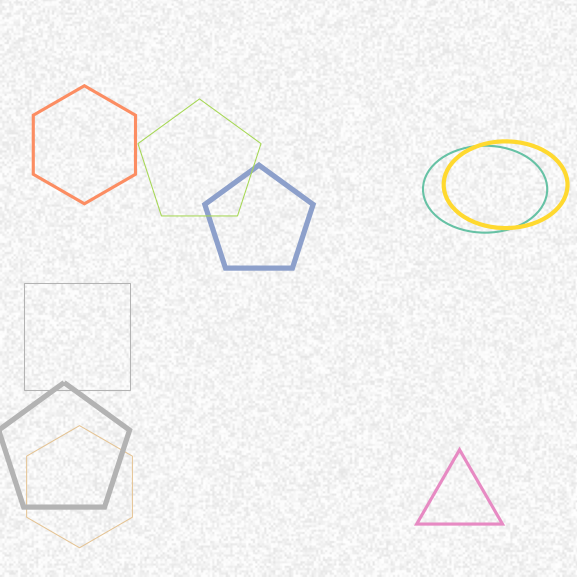[{"shape": "oval", "thickness": 1, "radius": 0.54, "center": [0.84, 0.672]}, {"shape": "hexagon", "thickness": 1.5, "radius": 0.51, "center": [0.146, 0.748]}, {"shape": "pentagon", "thickness": 2.5, "radius": 0.49, "center": [0.448, 0.615]}, {"shape": "triangle", "thickness": 1.5, "radius": 0.43, "center": [0.796, 0.135]}, {"shape": "pentagon", "thickness": 0.5, "radius": 0.56, "center": [0.345, 0.716]}, {"shape": "oval", "thickness": 2, "radius": 0.54, "center": [0.875, 0.679]}, {"shape": "hexagon", "thickness": 0.5, "radius": 0.53, "center": [0.138, 0.156]}, {"shape": "pentagon", "thickness": 2.5, "radius": 0.6, "center": [0.111, 0.217]}, {"shape": "square", "thickness": 0.5, "radius": 0.46, "center": [0.133, 0.416]}]